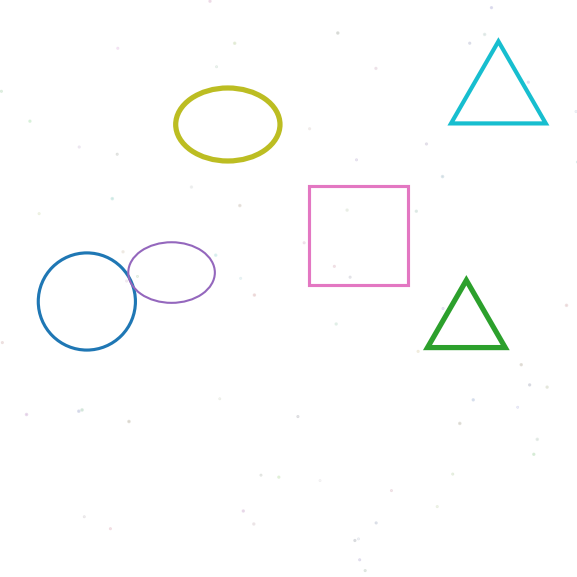[{"shape": "circle", "thickness": 1.5, "radius": 0.42, "center": [0.15, 0.477]}, {"shape": "triangle", "thickness": 2.5, "radius": 0.39, "center": [0.808, 0.436]}, {"shape": "oval", "thickness": 1, "radius": 0.37, "center": [0.297, 0.527]}, {"shape": "square", "thickness": 1.5, "radius": 0.43, "center": [0.622, 0.591]}, {"shape": "oval", "thickness": 2.5, "radius": 0.45, "center": [0.395, 0.784]}, {"shape": "triangle", "thickness": 2, "radius": 0.47, "center": [0.863, 0.833]}]